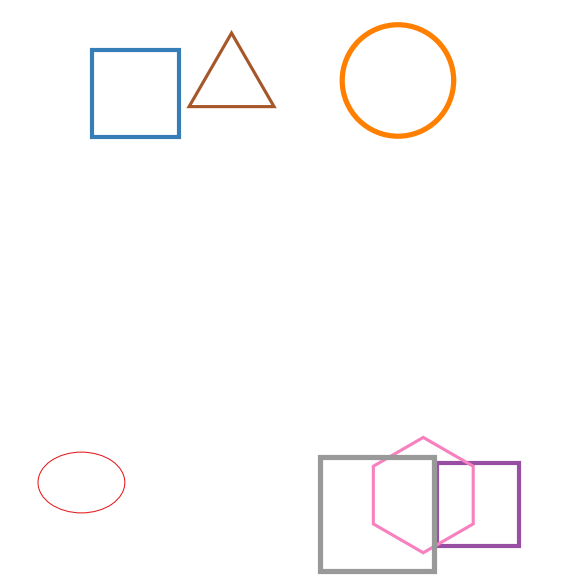[{"shape": "oval", "thickness": 0.5, "radius": 0.38, "center": [0.141, 0.164]}, {"shape": "square", "thickness": 2, "radius": 0.38, "center": [0.235, 0.837]}, {"shape": "square", "thickness": 2, "radius": 0.36, "center": [0.828, 0.126]}, {"shape": "circle", "thickness": 2.5, "radius": 0.48, "center": [0.689, 0.86]}, {"shape": "triangle", "thickness": 1.5, "radius": 0.42, "center": [0.401, 0.857]}, {"shape": "hexagon", "thickness": 1.5, "radius": 0.5, "center": [0.733, 0.142]}, {"shape": "square", "thickness": 2.5, "radius": 0.5, "center": [0.653, 0.109]}]